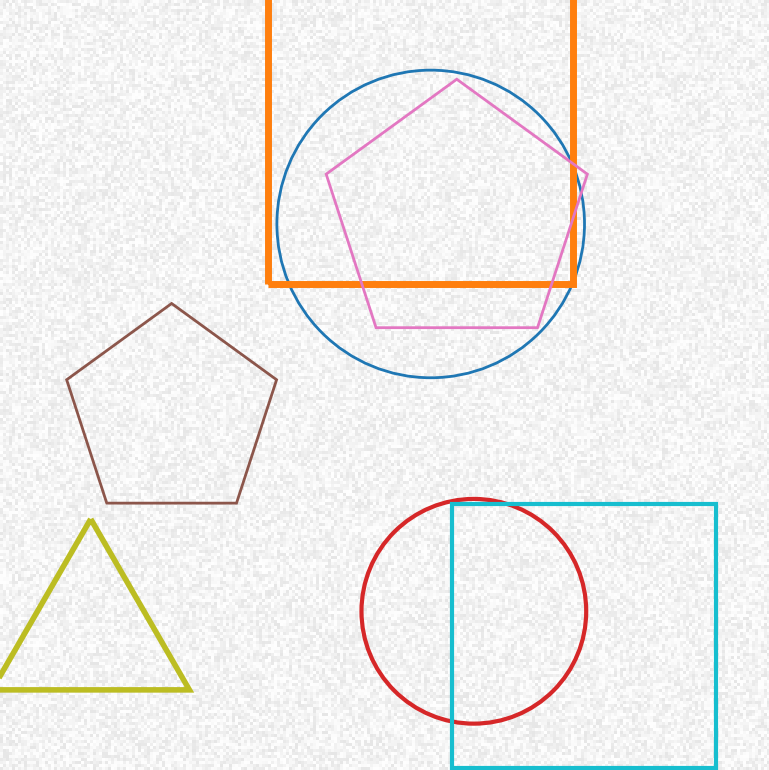[{"shape": "circle", "thickness": 1, "radius": 1.0, "center": [0.559, 0.709]}, {"shape": "square", "thickness": 2.5, "radius": 0.99, "center": [0.546, 0.829]}, {"shape": "circle", "thickness": 1.5, "radius": 0.73, "center": [0.615, 0.206]}, {"shape": "pentagon", "thickness": 1, "radius": 0.72, "center": [0.223, 0.463]}, {"shape": "pentagon", "thickness": 1, "radius": 0.89, "center": [0.593, 0.719]}, {"shape": "triangle", "thickness": 2, "radius": 0.74, "center": [0.118, 0.178]}, {"shape": "square", "thickness": 1.5, "radius": 0.86, "center": [0.758, 0.174]}]